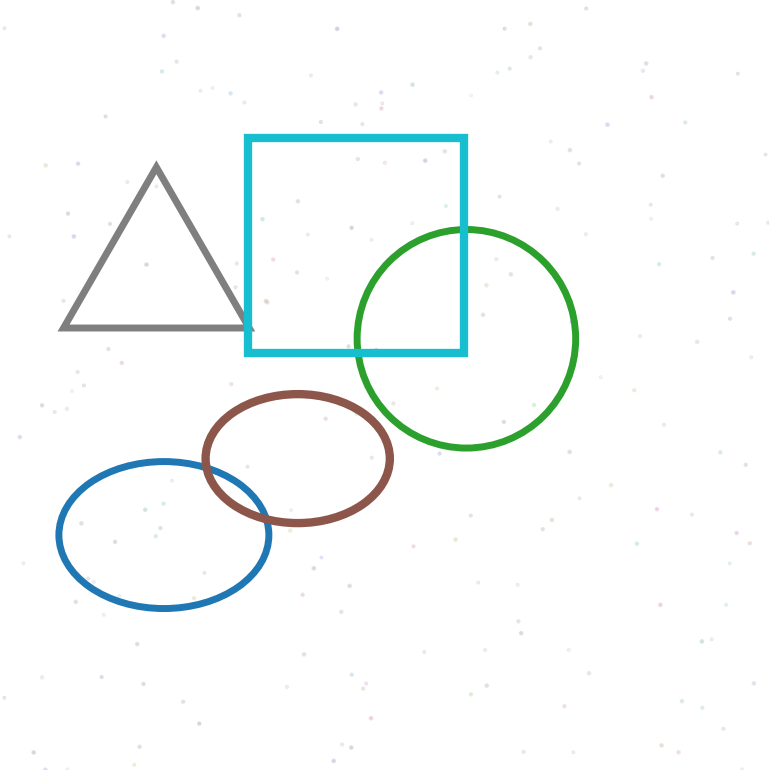[{"shape": "oval", "thickness": 2.5, "radius": 0.68, "center": [0.213, 0.305]}, {"shape": "circle", "thickness": 2.5, "radius": 0.71, "center": [0.606, 0.56]}, {"shape": "oval", "thickness": 3, "radius": 0.6, "center": [0.387, 0.404]}, {"shape": "triangle", "thickness": 2.5, "radius": 0.7, "center": [0.203, 0.644]}, {"shape": "square", "thickness": 3, "radius": 0.7, "center": [0.462, 0.681]}]